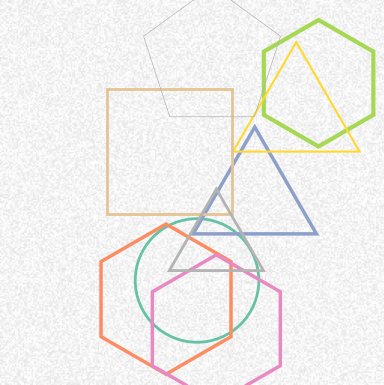[{"shape": "circle", "thickness": 2, "radius": 0.8, "center": [0.512, 0.272]}, {"shape": "hexagon", "thickness": 2.5, "radius": 0.97, "center": [0.431, 0.223]}, {"shape": "triangle", "thickness": 2.5, "radius": 0.92, "center": [0.662, 0.485]}, {"shape": "hexagon", "thickness": 2.5, "radius": 0.96, "center": [0.562, 0.146]}, {"shape": "hexagon", "thickness": 3, "radius": 0.82, "center": [0.827, 0.784]}, {"shape": "triangle", "thickness": 1.5, "radius": 0.95, "center": [0.77, 0.701]}, {"shape": "square", "thickness": 2, "radius": 0.81, "center": [0.44, 0.607]}, {"shape": "pentagon", "thickness": 0.5, "radius": 0.94, "center": [0.551, 0.848]}, {"shape": "triangle", "thickness": 2, "radius": 0.71, "center": [0.562, 0.368]}]